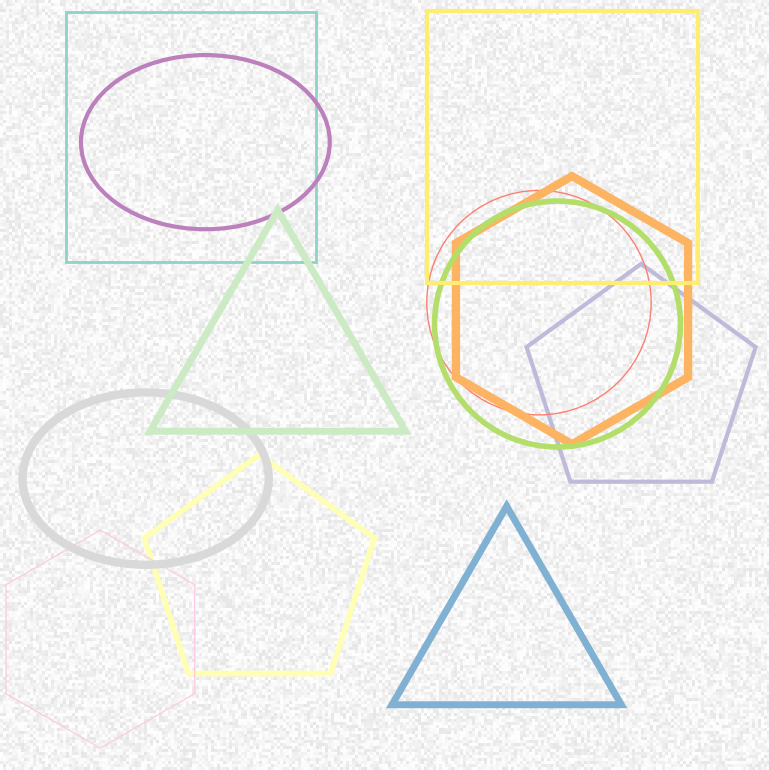[{"shape": "square", "thickness": 1, "radius": 0.81, "center": [0.249, 0.822]}, {"shape": "pentagon", "thickness": 2, "radius": 0.79, "center": [0.337, 0.252]}, {"shape": "pentagon", "thickness": 1.5, "radius": 0.78, "center": [0.833, 0.501]}, {"shape": "circle", "thickness": 0.5, "radius": 0.73, "center": [0.7, 0.607]}, {"shape": "triangle", "thickness": 2.5, "radius": 0.86, "center": [0.658, 0.171]}, {"shape": "hexagon", "thickness": 3, "radius": 0.87, "center": [0.743, 0.597]}, {"shape": "circle", "thickness": 2, "radius": 0.8, "center": [0.724, 0.579]}, {"shape": "hexagon", "thickness": 0.5, "radius": 0.71, "center": [0.13, 0.17]}, {"shape": "oval", "thickness": 3, "radius": 0.8, "center": [0.189, 0.378]}, {"shape": "oval", "thickness": 1.5, "radius": 0.81, "center": [0.267, 0.815]}, {"shape": "triangle", "thickness": 2.5, "radius": 0.96, "center": [0.361, 0.536]}, {"shape": "square", "thickness": 1.5, "radius": 0.88, "center": [0.731, 0.809]}]